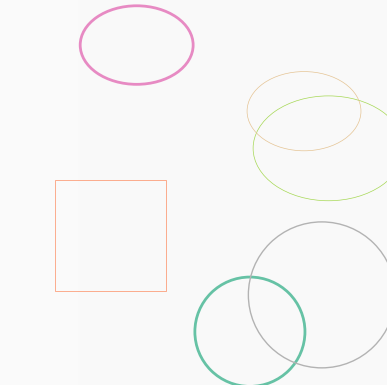[{"shape": "circle", "thickness": 2, "radius": 0.71, "center": [0.645, 0.138]}, {"shape": "square", "thickness": 0.5, "radius": 0.72, "center": [0.285, 0.388]}, {"shape": "oval", "thickness": 2, "radius": 0.73, "center": [0.353, 0.883]}, {"shape": "oval", "thickness": 0.5, "radius": 0.97, "center": [0.848, 0.615]}, {"shape": "oval", "thickness": 0.5, "radius": 0.73, "center": [0.785, 0.711]}, {"shape": "circle", "thickness": 1, "radius": 0.95, "center": [0.83, 0.234]}]